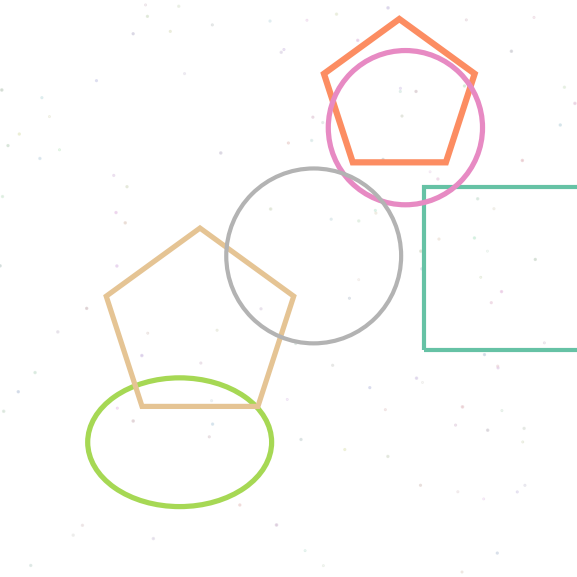[{"shape": "square", "thickness": 2, "radius": 0.7, "center": [0.875, 0.534]}, {"shape": "pentagon", "thickness": 3, "radius": 0.69, "center": [0.691, 0.829]}, {"shape": "circle", "thickness": 2.5, "radius": 0.67, "center": [0.702, 0.778]}, {"shape": "oval", "thickness": 2.5, "radius": 0.8, "center": [0.311, 0.233]}, {"shape": "pentagon", "thickness": 2.5, "radius": 0.85, "center": [0.346, 0.433]}, {"shape": "circle", "thickness": 2, "radius": 0.76, "center": [0.543, 0.556]}]